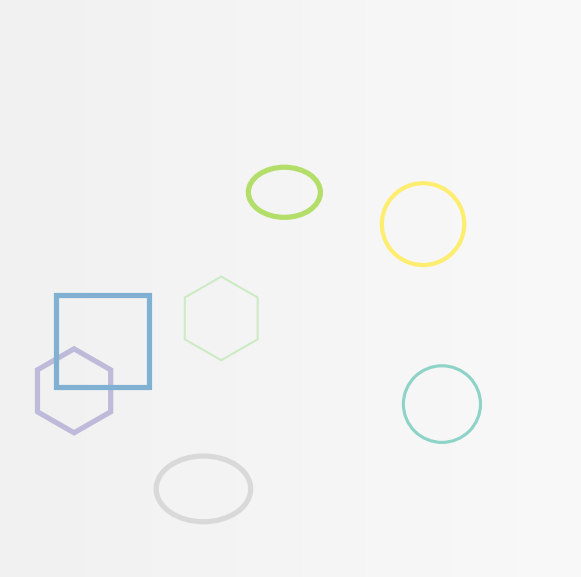[{"shape": "circle", "thickness": 1.5, "radius": 0.33, "center": [0.76, 0.299]}, {"shape": "hexagon", "thickness": 2.5, "radius": 0.36, "center": [0.127, 0.322]}, {"shape": "square", "thickness": 2.5, "radius": 0.4, "center": [0.177, 0.409]}, {"shape": "oval", "thickness": 2.5, "radius": 0.31, "center": [0.489, 0.666]}, {"shape": "oval", "thickness": 2.5, "radius": 0.41, "center": [0.35, 0.153]}, {"shape": "hexagon", "thickness": 1, "radius": 0.36, "center": [0.381, 0.448]}, {"shape": "circle", "thickness": 2, "radius": 0.35, "center": [0.728, 0.611]}]